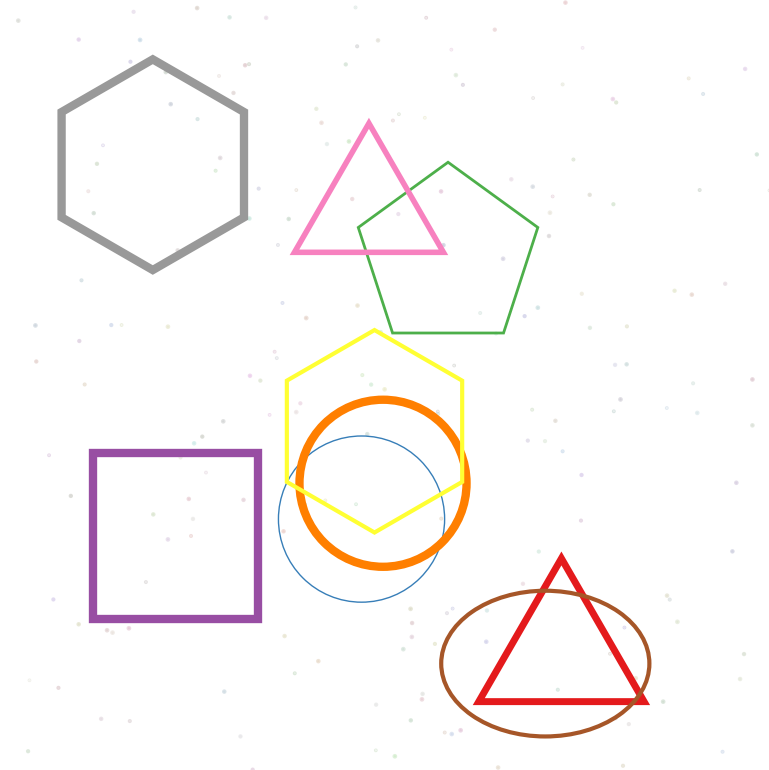[{"shape": "triangle", "thickness": 2.5, "radius": 0.62, "center": [0.729, 0.151]}, {"shape": "circle", "thickness": 0.5, "radius": 0.54, "center": [0.47, 0.326]}, {"shape": "pentagon", "thickness": 1, "radius": 0.61, "center": [0.582, 0.667]}, {"shape": "square", "thickness": 3, "radius": 0.54, "center": [0.228, 0.304]}, {"shape": "circle", "thickness": 3, "radius": 0.54, "center": [0.497, 0.372]}, {"shape": "hexagon", "thickness": 1.5, "radius": 0.66, "center": [0.486, 0.44]}, {"shape": "oval", "thickness": 1.5, "radius": 0.68, "center": [0.708, 0.138]}, {"shape": "triangle", "thickness": 2, "radius": 0.56, "center": [0.479, 0.728]}, {"shape": "hexagon", "thickness": 3, "radius": 0.68, "center": [0.198, 0.786]}]